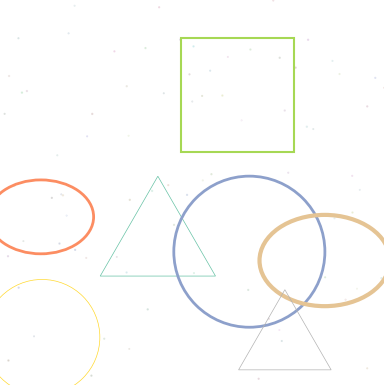[{"shape": "triangle", "thickness": 0.5, "radius": 0.86, "center": [0.41, 0.369]}, {"shape": "oval", "thickness": 2, "radius": 0.69, "center": [0.106, 0.437]}, {"shape": "circle", "thickness": 2, "radius": 0.98, "center": [0.648, 0.346]}, {"shape": "square", "thickness": 1.5, "radius": 0.74, "center": [0.617, 0.753]}, {"shape": "circle", "thickness": 0.5, "radius": 0.75, "center": [0.109, 0.124]}, {"shape": "oval", "thickness": 3, "radius": 0.85, "center": [0.843, 0.323]}, {"shape": "triangle", "thickness": 0.5, "radius": 0.69, "center": [0.74, 0.109]}]